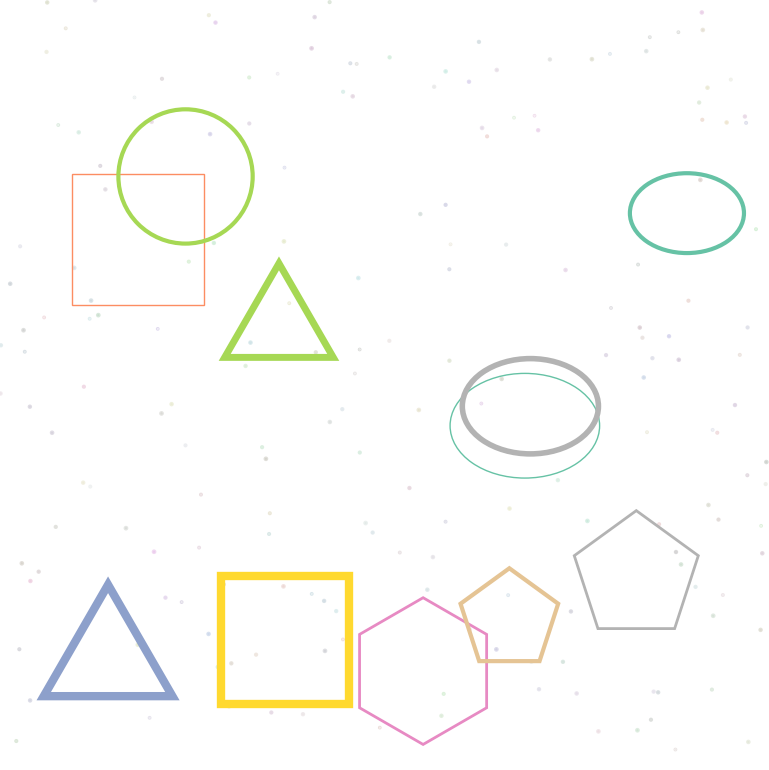[{"shape": "oval", "thickness": 1.5, "radius": 0.37, "center": [0.892, 0.723]}, {"shape": "oval", "thickness": 0.5, "radius": 0.49, "center": [0.682, 0.447]}, {"shape": "square", "thickness": 0.5, "radius": 0.43, "center": [0.179, 0.689]}, {"shape": "triangle", "thickness": 3, "radius": 0.48, "center": [0.14, 0.144]}, {"shape": "hexagon", "thickness": 1, "radius": 0.48, "center": [0.549, 0.128]}, {"shape": "circle", "thickness": 1.5, "radius": 0.44, "center": [0.241, 0.771]}, {"shape": "triangle", "thickness": 2.5, "radius": 0.41, "center": [0.362, 0.577]}, {"shape": "square", "thickness": 3, "radius": 0.42, "center": [0.37, 0.169]}, {"shape": "pentagon", "thickness": 1.5, "radius": 0.33, "center": [0.662, 0.195]}, {"shape": "oval", "thickness": 2, "radius": 0.44, "center": [0.689, 0.472]}, {"shape": "pentagon", "thickness": 1, "radius": 0.42, "center": [0.826, 0.252]}]